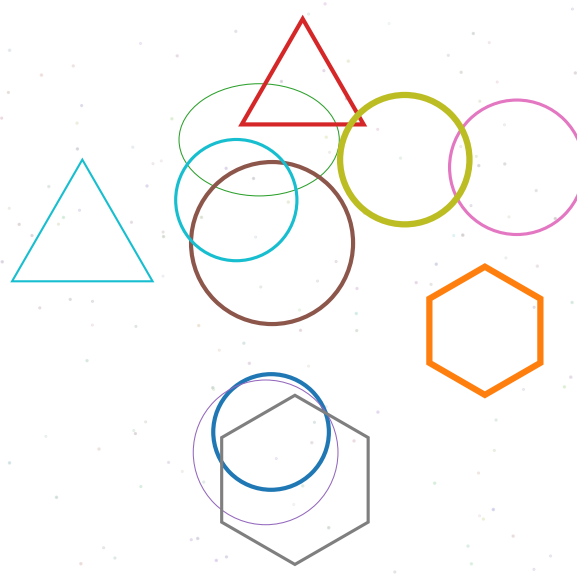[{"shape": "circle", "thickness": 2, "radius": 0.5, "center": [0.469, 0.251]}, {"shape": "hexagon", "thickness": 3, "radius": 0.55, "center": [0.84, 0.426]}, {"shape": "oval", "thickness": 0.5, "radius": 0.69, "center": [0.449, 0.757]}, {"shape": "triangle", "thickness": 2, "radius": 0.61, "center": [0.524, 0.845]}, {"shape": "circle", "thickness": 0.5, "radius": 0.63, "center": [0.46, 0.216]}, {"shape": "circle", "thickness": 2, "radius": 0.7, "center": [0.471, 0.578]}, {"shape": "circle", "thickness": 1.5, "radius": 0.58, "center": [0.895, 0.709]}, {"shape": "hexagon", "thickness": 1.5, "radius": 0.73, "center": [0.511, 0.168]}, {"shape": "circle", "thickness": 3, "radius": 0.56, "center": [0.701, 0.723]}, {"shape": "triangle", "thickness": 1, "radius": 0.7, "center": [0.143, 0.582]}, {"shape": "circle", "thickness": 1.5, "radius": 0.52, "center": [0.409, 0.653]}]